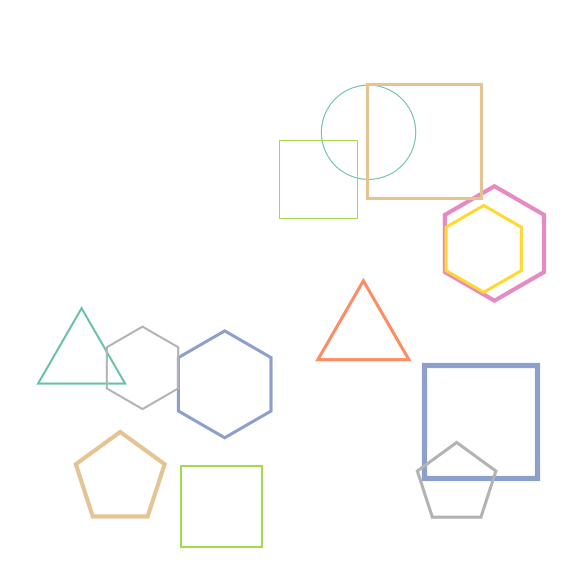[{"shape": "triangle", "thickness": 1, "radius": 0.43, "center": [0.141, 0.378]}, {"shape": "circle", "thickness": 0.5, "radius": 0.41, "center": [0.638, 0.77]}, {"shape": "triangle", "thickness": 1.5, "radius": 0.46, "center": [0.629, 0.422]}, {"shape": "square", "thickness": 2.5, "radius": 0.49, "center": [0.832, 0.269]}, {"shape": "hexagon", "thickness": 1.5, "radius": 0.46, "center": [0.389, 0.334]}, {"shape": "hexagon", "thickness": 2, "radius": 0.5, "center": [0.856, 0.578]}, {"shape": "square", "thickness": 0.5, "radius": 0.34, "center": [0.551, 0.689]}, {"shape": "square", "thickness": 1, "radius": 0.35, "center": [0.383, 0.122]}, {"shape": "hexagon", "thickness": 1.5, "radius": 0.38, "center": [0.838, 0.568]}, {"shape": "pentagon", "thickness": 2, "radius": 0.4, "center": [0.208, 0.17]}, {"shape": "square", "thickness": 1.5, "radius": 0.49, "center": [0.735, 0.755]}, {"shape": "hexagon", "thickness": 1, "radius": 0.36, "center": [0.247, 0.362]}, {"shape": "pentagon", "thickness": 1.5, "radius": 0.36, "center": [0.791, 0.161]}]